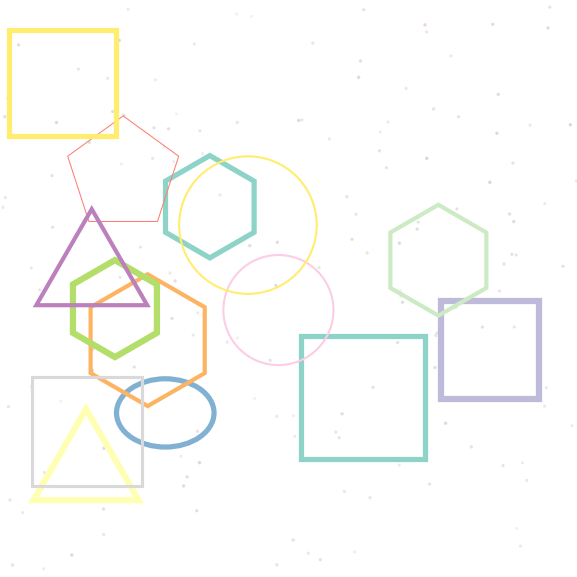[{"shape": "square", "thickness": 2.5, "radius": 0.53, "center": [0.629, 0.311]}, {"shape": "hexagon", "thickness": 2.5, "radius": 0.44, "center": [0.363, 0.641]}, {"shape": "triangle", "thickness": 3, "radius": 0.53, "center": [0.149, 0.186]}, {"shape": "square", "thickness": 3, "radius": 0.43, "center": [0.849, 0.394]}, {"shape": "pentagon", "thickness": 0.5, "radius": 0.51, "center": [0.213, 0.697]}, {"shape": "oval", "thickness": 2.5, "radius": 0.42, "center": [0.286, 0.284]}, {"shape": "hexagon", "thickness": 2, "radius": 0.57, "center": [0.256, 0.41]}, {"shape": "hexagon", "thickness": 3, "radius": 0.42, "center": [0.199, 0.465]}, {"shape": "circle", "thickness": 1, "radius": 0.48, "center": [0.482, 0.462]}, {"shape": "square", "thickness": 1.5, "radius": 0.47, "center": [0.151, 0.252]}, {"shape": "triangle", "thickness": 2, "radius": 0.55, "center": [0.159, 0.526]}, {"shape": "hexagon", "thickness": 2, "radius": 0.48, "center": [0.759, 0.549]}, {"shape": "square", "thickness": 2.5, "radius": 0.46, "center": [0.109, 0.855]}, {"shape": "circle", "thickness": 1, "radius": 0.6, "center": [0.429, 0.609]}]